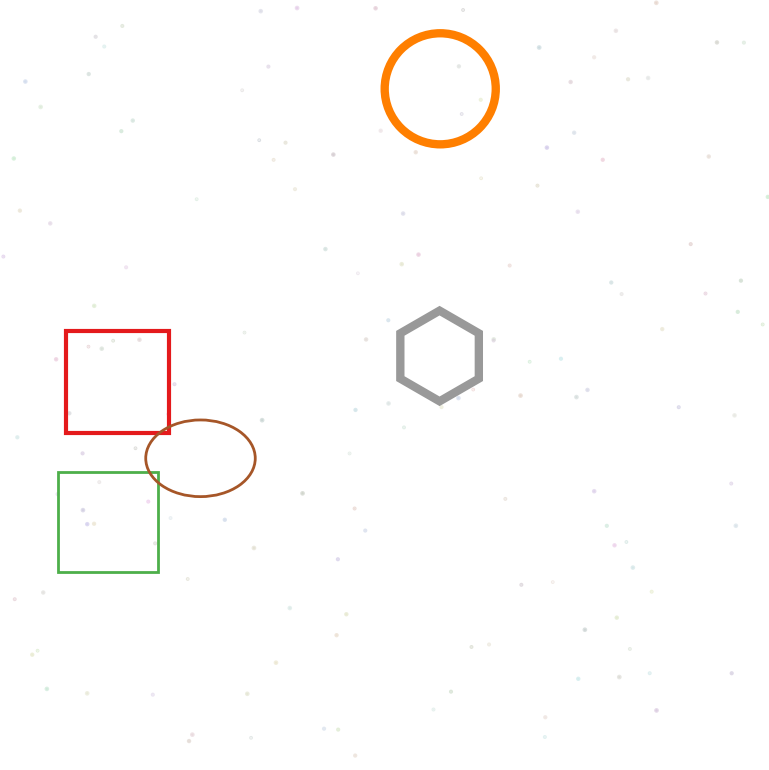[{"shape": "square", "thickness": 1.5, "radius": 0.33, "center": [0.153, 0.504]}, {"shape": "square", "thickness": 1, "radius": 0.33, "center": [0.14, 0.322]}, {"shape": "circle", "thickness": 3, "radius": 0.36, "center": [0.572, 0.885]}, {"shape": "oval", "thickness": 1, "radius": 0.36, "center": [0.26, 0.405]}, {"shape": "hexagon", "thickness": 3, "radius": 0.29, "center": [0.571, 0.538]}]